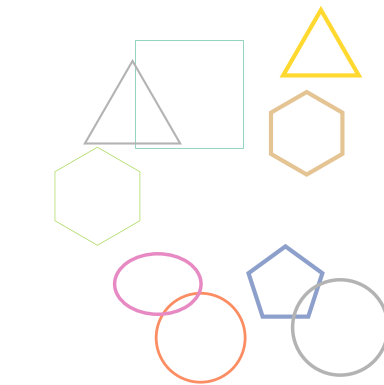[{"shape": "square", "thickness": 0.5, "radius": 0.7, "center": [0.49, 0.756]}, {"shape": "circle", "thickness": 2, "radius": 0.58, "center": [0.521, 0.123]}, {"shape": "pentagon", "thickness": 3, "radius": 0.5, "center": [0.741, 0.259]}, {"shape": "oval", "thickness": 2.5, "radius": 0.56, "center": [0.41, 0.262]}, {"shape": "hexagon", "thickness": 0.5, "radius": 0.64, "center": [0.253, 0.49]}, {"shape": "triangle", "thickness": 3, "radius": 0.57, "center": [0.834, 0.861]}, {"shape": "hexagon", "thickness": 3, "radius": 0.54, "center": [0.797, 0.654]}, {"shape": "circle", "thickness": 2.5, "radius": 0.62, "center": [0.884, 0.15]}, {"shape": "triangle", "thickness": 1.5, "radius": 0.71, "center": [0.344, 0.699]}]